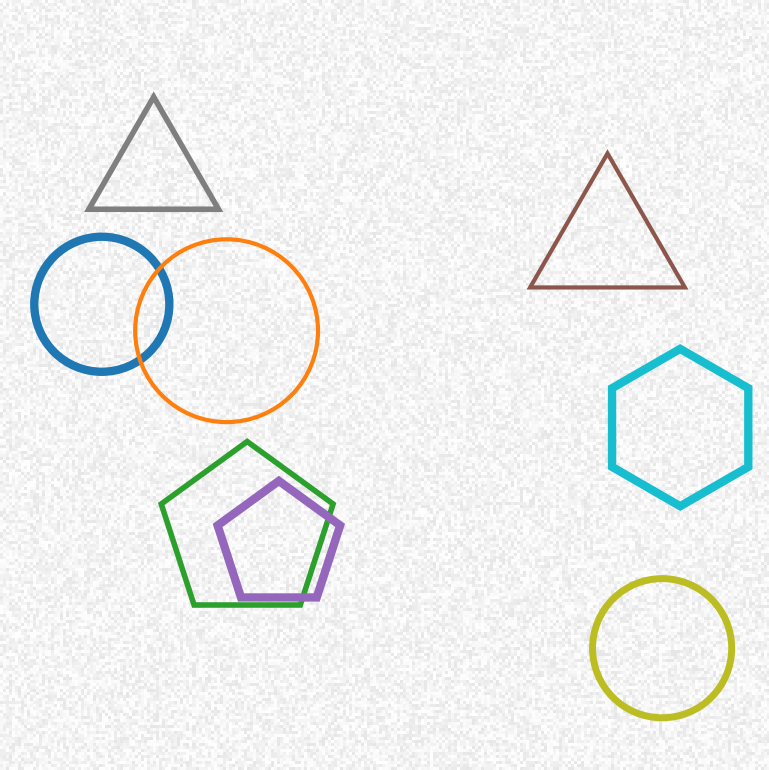[{"shape": "circle", "thickness": 3, "radius": 0.44, "center": [0.132, 0.605]}, {"shape": "circle", "thickness": 1.5, "radius": 0.59, "center": [0.294, 0.571]}, {"shape": "pentagon", "thickness": 2, "radius": 0.59, "center": [0.321, 0.309]}, {"shape": "pentagon", "thickness": 3, "radius": 0.42, "center": [0.362, 0.292]}, {"shape": "triangle", "thickness": 1.5, "radius": 0.58, "center": [0.789, 0.685]}, {"shape": "triangle", "thickness": 2, "radius": 0.49, "center": [0.2, 0.777]}, {"shape": "circle", "thickness": 2.5, "radius": 0.45, "center": [0.86, 0.158]}, {"shape": "hexagon", "thickness": 3, "radius": 0.51, "center": [0.883, 0.445]}]